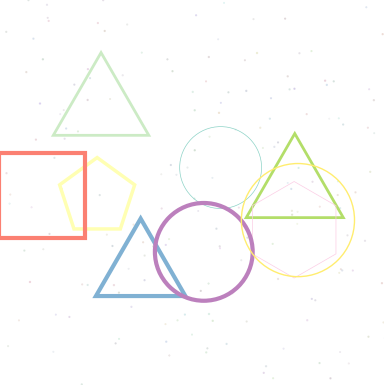[{"shape": "circle", "thickness": 0.5, "radius": 0.53, "center": [0.573, 0.565]}, {"shape": "pentagon", "thickness": 2.5, "radius": 0.51, "center": [0.252, 0.488]}, {"shape": "square", "thickness": 3, "radius": 0.55, "center": [0.109, 0.493]}, {"shape": "triangle", "thickness": 3, "radius": 0.67, "center": [0.365, 0.298]}, {"shape": "triangle", "thickness": 2, "radius": 0.73, "center": [0.766, 0.507]}, {"shape": "hexagon", "thickness": 0.5, "radius": 0.63, "center": [0.764, 0.403]}, {"shape": "circle", "thickness": 3, "radius": 0.63, "center": [0.529, 0.346]}, {"shape": "triangle", "thickness": 2, "radius": 0.72, "center": [0.262, 0.72]}, {"shape": "circle", "thickness": 1, "radius": 0.73, "center": [0.774, 0.428]}]